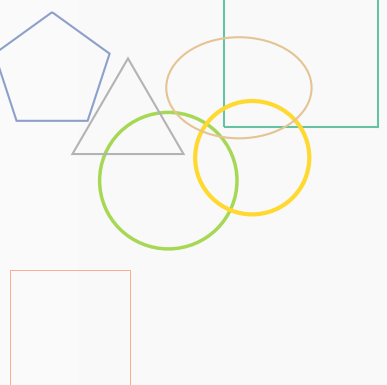[{"shape": "square", "thickness": 1.5, "radius": 1.0, "center": [0.777, 0.87]}, {"shape": "square", "thickness": 0.5, "radius": 0.77, "center": [0.18, 0.144]}, {"shape": "pentagon", "thickness": 1.5, "radius": 0.78, "center": [0.134, 0.812]}, {"shape": "circle", "thickness": 2.5, "radius": 0.89, "center": [0.434, 0.531]}, {"shape": "circle", "thickness": 3, "radius": 0.74, "center": [0.651, 0.59]}, {"shape": "oval", "thickness": 1.5, "radius": 0.94, "center": [0.617, 0.772]}, {"shape": "triangle", "thickness": 1.5, "radius": 0.83, "center": [0.33, 0.683]}]